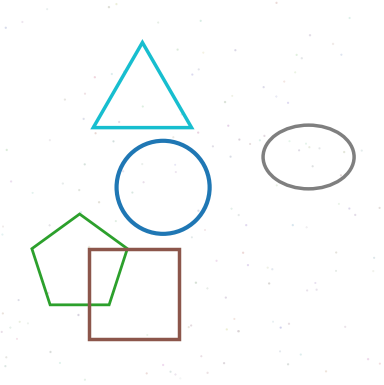[{"shape": "circle", "thickness": 3, "radius": 0.6, "center": [0.424, 0.513]}, {"shape": "pentagon", "thickness": 2, "radius": 0.65, "center": [0.207, 0.314]}, {"shape": "square", "thickness": 2.5, "radius": 0.58, "center": [0.349, 0.237]}, {"shape": "oval", "thickness": 2.5, "radius": 0.59, "center": [0.802, 0.592]}, {"shape": "triangle", "thickness": 2.5, "radius": 0.74, "center": [0.37, 0.742]}]